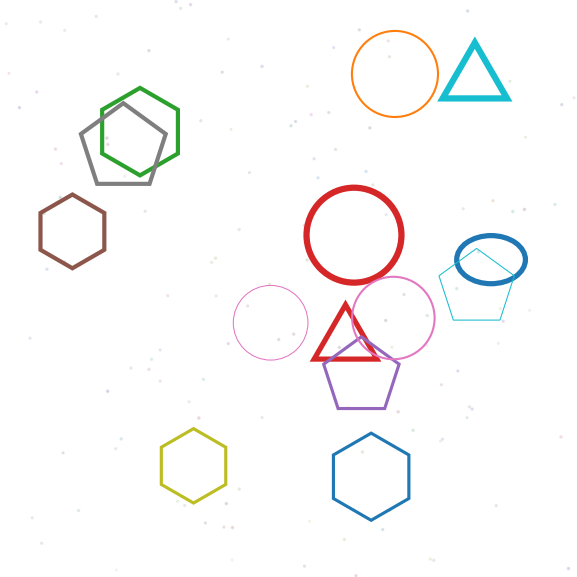[{"shape": "oval", "thickness": 2.5, "radius": 0.3, "center": [0.85, 0.55]}, {"shape": "hexagon", "thickness": 1.5, "radius": 0.38, "center": [0.643, 0.174]}, {"shape": "circle", "thickness": 1, "radius": 0.37, "center": [0.684, 0.871]}, {"shape": "hexagon", "thickness": 2, "radius": 0.38, "center": [0.242, 0.771]}, {"shape": "circle", "thickness": 3, "radius": 0.41, "center": [0.613, 0.592]}, {"shape": "triangle", "thickness": 2.5, "radius": 0.31, "center": [0.598, 0.409]}, {"shape": "pentagon", "thickness": 1.5, "radius": 0.34, "center": [0.626, 0.347]}, {"shape": "hexagon", "thickness": 2, "radius": 0.32, "center": [0.125, 0.598]}, {"shape": "circle", "thickness": 0.5, "radius": 0.32, "center": [0.469, 0.44]}, {"shape": "circle", "thickness": 1, "radius": 0.36, "center": [0.681, 0.448]}, {"shape": "pentagon", "thickness": 2, "radius": 0.39, "center": [0.214, 0.743]}, {"shape": "hexagon", "thickness": 1.5, "radius": 0.32, "center": [0.335, 0.192]}, {"shape": "triangle", "thickness": 3, "radius": 0.32, "center": [0.822, 0.861]}, {"shape": "pentagon", "thickness": 0.5, "radius": 0.34, "center": [0.825, 0.5]}]